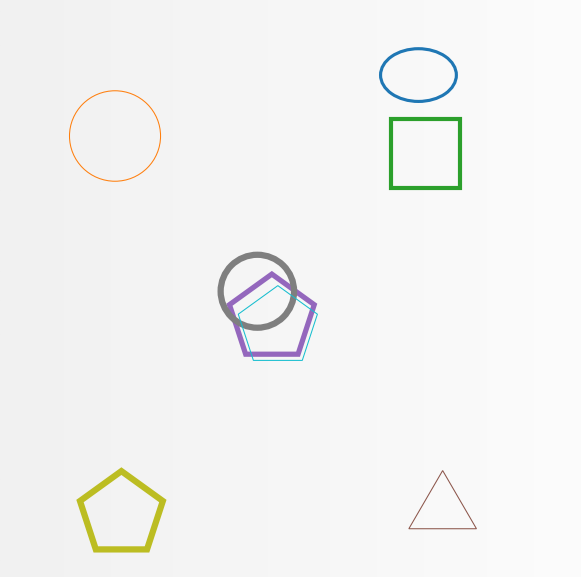[{"shape": "oval", "thickness": 1.5, "radius": 0.33, "center": [0.72, 0.869]}, {"shape": "circle", "thickness": 0.5, "radius": 0.39, "center": [0.198, 0.764]}, {"shape": "square", "thickness": 2, "radius": 0.3, "center": [0.732, 0.733]}, {"shape": "pentagon", "thickness": 2.5, "radius": 0.38, "center": [0.468, 0.448]}, {"shape": "triangle", "thickness": 0.5, "radius": 0.34, "center": [0.762, 0.117]}, {"shape": "circle", "thickness": 3, "radius": 0.32, "center": [0.443, 0.495]}, {"shape": "pentagon", "thickness": 3, "radius": 0.37, "center": [0.209, 0.108]}, {"shape": "pentagon", "thickness": 0.5, "radius": 0.36, "center": [0.478, 0.433]}]